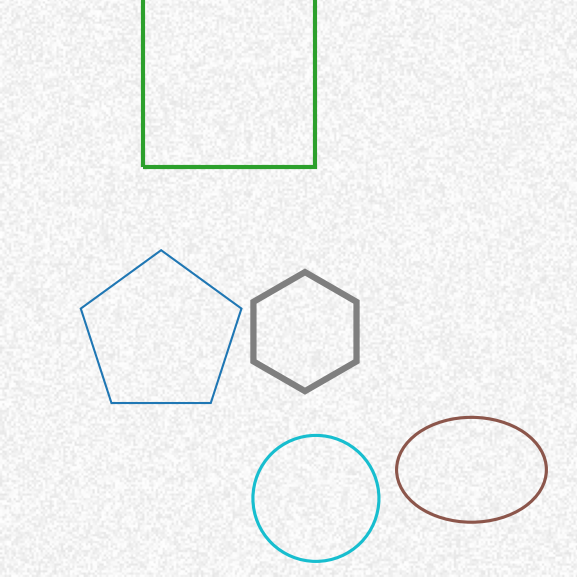[{"shape": "pentagon", "thickness": 1, "radius": 0.73, "center": [0.279, 0.42]}, {"shape": "square", "thickness": 2, "radius": 0.74, "center": [0.396, 0.859]}, {"shape": "oval", "thickness": 1.5, "radius": 0.65, "center": [0.816, 0.186]}, {"shape": "hexagon", "thickness": 3, "radius": 0.52, "center": [0.528, 0.425]}, {"shape": "circle", "thickness": 1.5, "radius": 0.55, "center": [0.547, 0.136]}]